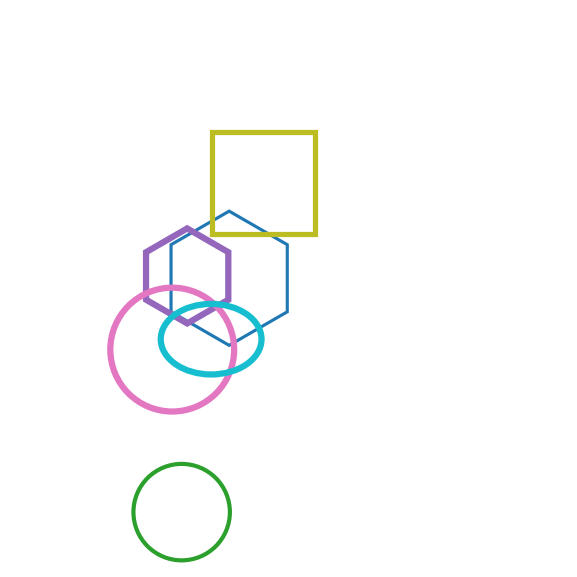[{"shape": "hexagon", "thickness": 1.5, "radius": 0.58, "center": [0.397, 0.517]}, {"shape": "circle", "thickness": 2, "radius": 0.42, "center": [0.315, 0.112]}, {"shape": "hexagon", "thickness": 3, "radius": 0.41, "center": [0.324, 0.521]}, {"shape": "circle", "thickness": 3, "radius": 0.54, "center": [0.298, 0.394]}, {"shape": "square", "thickness": 2.5, "radius": 0.44, "center": [0.456, 0.682]}, {"shape": "oval", "thickness": 3, "radius": 0.44, "center": [0.366, 0.412]}]